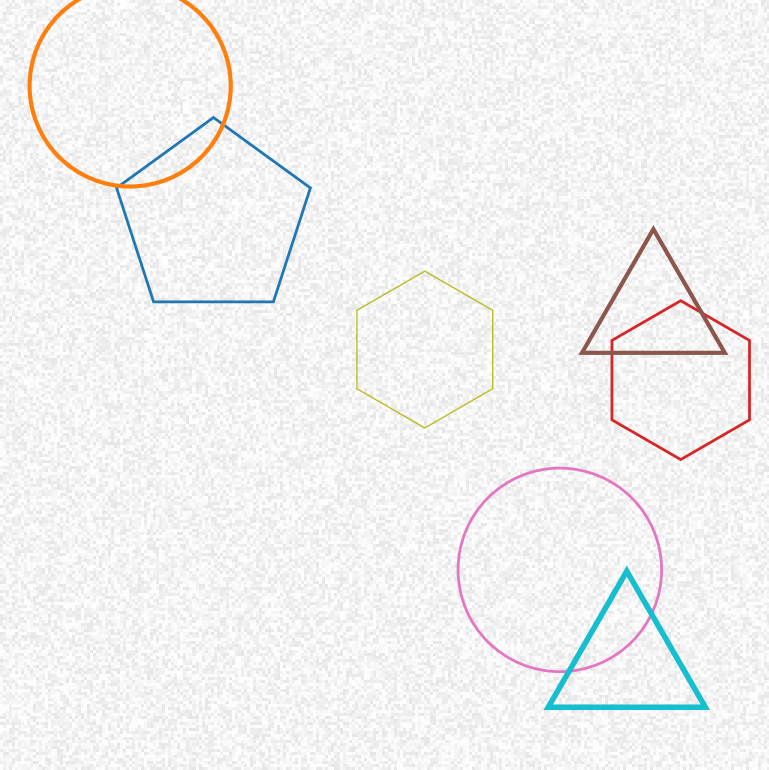[{"shape": "pentagon", "thickness": 1, "radius": 0.66, "center": [0.277, 0.715]}, {"shape": "circle", "thickness": 1.5, "radius": 0.65, "center": [0.169, 0.888]}, {"shape": "hexagon", "thickness": 1, "radius": 0.52, "center": [0.884, 0.506]}, {"shape": "triangle", "thickness": 1.5, "radius": 0.54, "center": [0.849, 0.595]}, {"shape": "circle", "thickness": 1, "radius": 0.66, "center": [0.727, 0.26]}, {"shape": "hexagon", "thickness": 0.5, "radius": 0.51, "center": [0.552, 0.546]}, {"shape": "triangle", "thickness": 2, "radius": 0.59, "center": [0.814, 0.14]}]